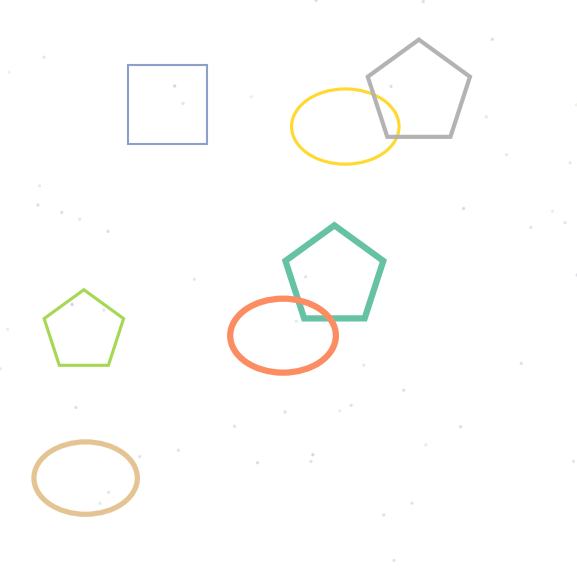[{"shape": "pentagon", "thickness": 3, "radius": 0.45, "center": [0.579, 0.52]}, {"shape": "oval", "thickness": 3, "radius": 0.46, "center": [0.49, 0.418]}, {"shape": "square", "thickness": 1, "radius": 0.34, "center": [0.29, 0.819]}, {"shape": "pentagon", "thickness": 1.5, "radius": 0.36, "center": [0.145, 0.425]}, {"shape": "oval", "thickness": 1.5, "radius": 0.47, "center": [0.598, 0.78]}, {"shape": "oval", "thickness": 2.5, "radius": 0.45, "center": [0.148, 0.171]}, {"shape": "pentagon", "thickness": 2, "radius": 0.47, "center": [0.725, 0.837]}]